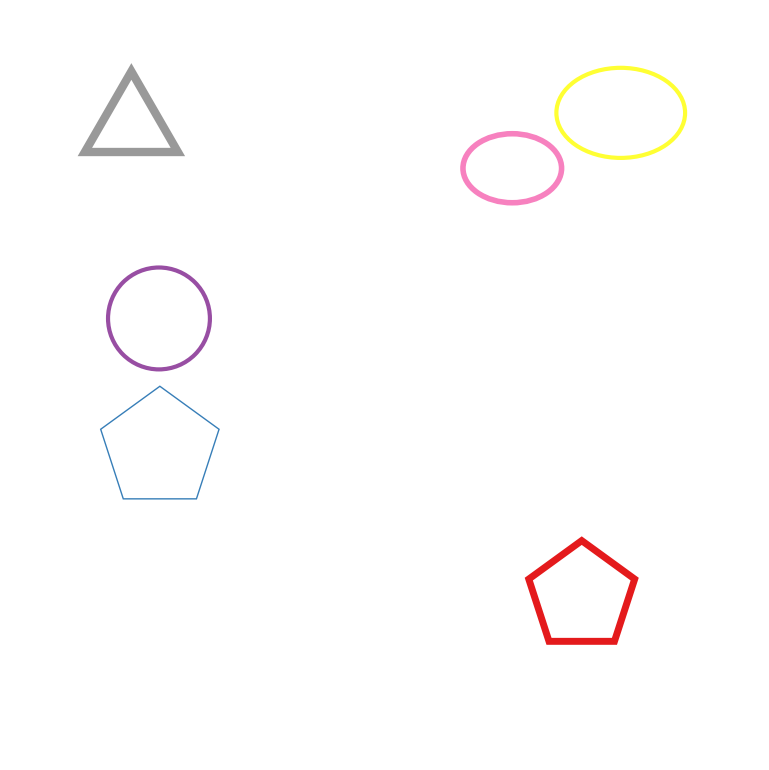[{"shape": "pentagon", "thickness": 2.5, "radius": 0.36, "center": [0.755, 0.226]}, {"shape": "pentagon", "thickness": 0.5, "radius": 0.4, "center": [0.208, 0.418]}, {"shape": "circle", "thickness": 1.5, "radius": 0.33, "center": [0.206, 0.586]}, {"shape": "oval", "thickness": 1.5, "radius": 0.42, "center": [0.806, 0.853]}, {"shape": "oval", "thickness": 2, "radius": 0.32, "center": [0.665, 0.782]}, {"shape": "triangle", "thickness": 3, "radius": 0.35, "center": [0.171, 0.837]}]